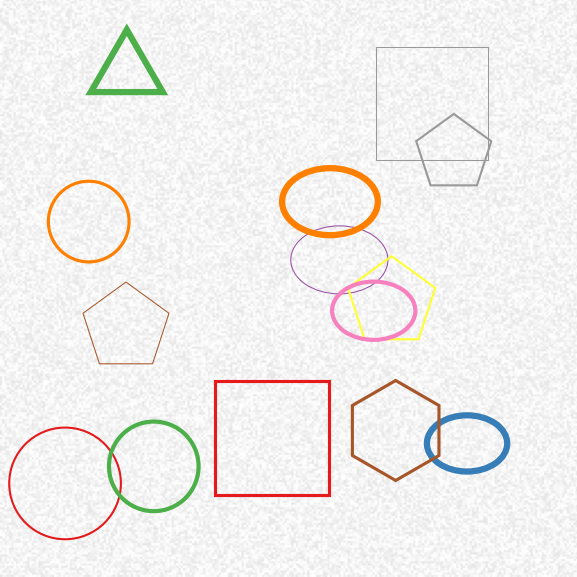[{"shape": "square", "thickness": 1.5, "radius": 0.49, "center": [0.471, 0.24]}, {"shape": "circle", "thickness": 1, "radius": 0.48, "center": [0.113, 0.162]}, {"shape": "oval", "thickness": 3, "radius": 0.35, "center": [0.809, 0.231]}, {"shape": "circle", "thickness": 2, "radius": 0.39, "center": [0.266, 0.192]}, {"shape": "triangle", "thickness": 3, "radius": 0.36, "center": [0.22, 0.876]}, {"shape": "oval", "thickness": 0.5, "radius": 0.42, "center": [0.588, 0.549]}, {"shape": "oval", "thickness": 3, "radius": 0.41, "center": [0.571, 0.65]}, {"shape": "circle", "thickness": 1.5, "radius": 0.35, "center": [0.154, 0.615]}, {"shape": "pentagon", "thickness": 1, "radius": 0.4, "center": [0.678, 0.476]}, {"shape": "hexagon", "thickness": 1.5, "radius": 0.43, "center": [0.685, 0.254]}, {"shape": "pentagon", "thickness": 0.5, "radius": 0.39, "center": [0.218, 0.432]}, {"shape": "oval", "thickness": 2, "radius": 0.36, "center": [0.647, 0.461]}, {"shape": "square", "thickness": 0.5, "radius": 0.49, "center": [0.749, 0.82]}, {"shape": "pentagon", "thickness": 1, "radius": 0.34, "center": [0.786, 0.734]}]